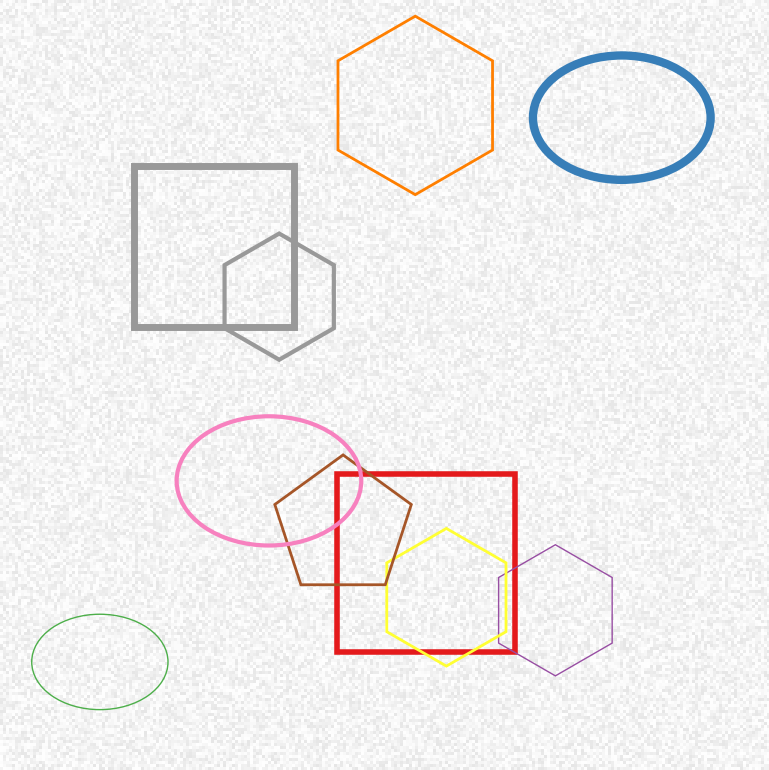[{"shape": "square", "thickness": 2, "radius": 0.58, "center": [0.553, 0.269]}, {"shape": "oval", "thickness": 3, "radius": 0.58, "center": [0.808, 0.847]}, {"shape": "oval", "thickness": 0.5, "radius": 0.44, "center": [0.13, 0.14]}, {"shape": "hexagon", "thickness": 0.5, "radius": 0.43, "center": [0.721, 0.207]}, {"shape": "hexagon", "thickness": 1, "radius": 0.58, "center": [0.539, 0.863]}, {"shape": "hexagon", "thickness": 1, "radius": 0.45, "center": [0.58, 0.224]}, {"shape": "pentagon", "thickness": 1, "radius": 0.47, "center": [0.446, 0.316]}, {"shape": "oval", "thickness": 1.5, "radius": 0.6, "center": [0.349, 0.375]}, {"shape": "hexagon", "thickness": 1.5, "radius": 0.41, "center": [0.363, 0.615]}, {"shape": "square", "thickness": 2.5, "radius": 0.52, "center": [0.278, 0.68]}]